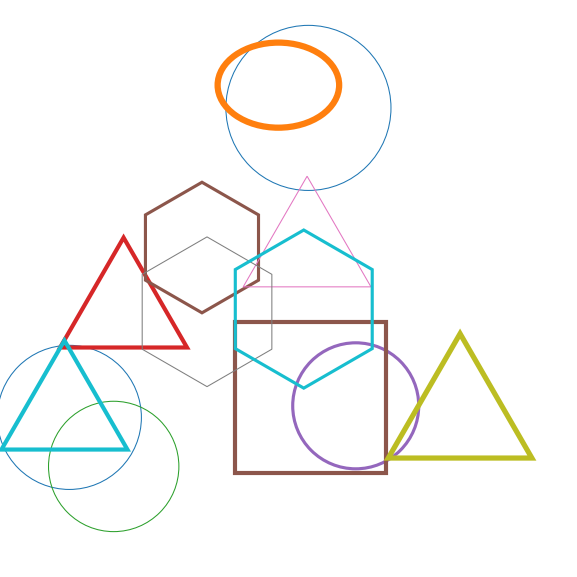[{"shape": "circle", "thickness": 0.5, "radius": 0.62, "center": [0.12, 0.276]}, {"shape": "circle", "thickness": 0.5, "radius": 0.71, "center": [0.534, 0.812]}, {"shape": "oval", "thickness": 3, "radius": 0.53, "center": [0.482, 0.852]}, {"shape": "circle", "thickness": 0.5, "radius": 0.56, "center": [0.197, 0.191]}, {"shape": "triangle", "thickness": 2, "radius": 0.63, "center": [0.214, 0.461]}, {"shape": "circle", "thickness": 1.5, "radius": 0.55, "center": [0.616, 0.296]}, {"shape": "square", "thickness": 2, "radius": 0.65, "center": [0.537, 0.311]}, {"shape": "hexagon", "thickness": 1.5, "radius": 0.57, "center": [0.35, 0.57]}, {"shape": "triangle", "thickness": 0.5, "radius": 0.64, "center": [0.532, 0.566]}, {"shape": "hexagon", "thickness": 0.5, "radius": 0.65, "center": [0.358, 0.459]}, {"shape": "triangle", "thickness": 2.5, "radius": 0.72, "center": [0.797, 0.278]}, {"shape": "hexagon", "thickness": 1.5, "radius": 0.68, "center": [0.526, 0.464]}, {"shape": "triangle", "thickness": 2, "radius": 0.63, "center": [0.112, 0.284]}]